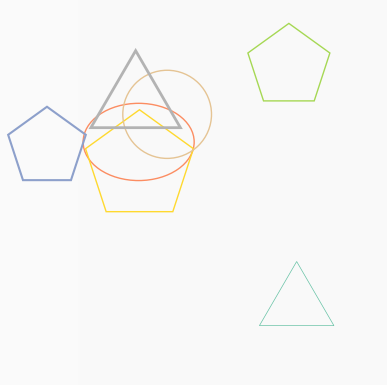[{"shape": "triangle", "thickness": 0.5, "radius": 0.56, "center": [0.766, 0.21]}, {"shape": "oval", "thickness": 1, "radius": 0.72, "center": [0.358, 0.631]}, {"shape": "pentagon", "thickness": 1.5, "radius": 0.53, "center": [0.121, 0.617]}, {"shape": "pentagon", "thickness": 1, "radius": 0.56, "center": [0.745, 0.828]}, {"shape": "pentagon", "thickness": 1, "radius": 0.73, "center": [0.36, 0.569]}, {"shape": "circle", "thickness": 1, "radius": 0.57, "center": [0.431, 0.703]}, {"shape": "triangle", "thickness": 2, "radius": 0.67, "center": [0.35, 0.735]}]